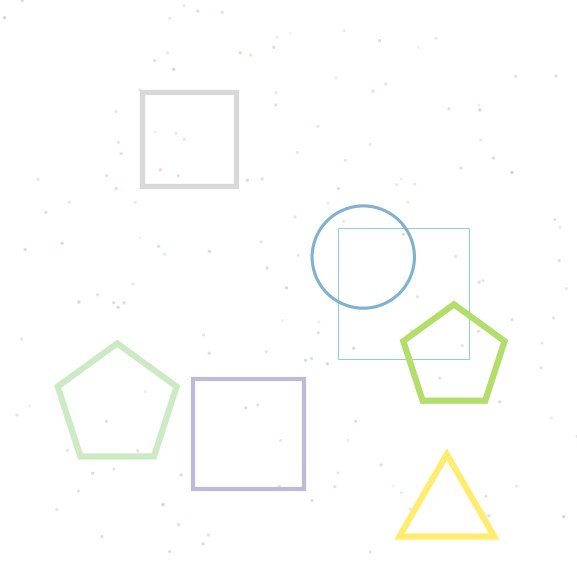[{"shape": "square", "thickness": 0.5, "radius": 0.57, "center": [0.699, 0.491]}, {"shape": "square", "thickness": 2, "radius": 0.48, "center": [0.43, 0.248]}, {"shape": "circle", "thickness": 1.5, "radius": 0.44, "center": [0.629, 0.554]}, {"shape": "pentagon", "thickness": 3, "radius": 0.46, "center": [0.786, 0.38]}, {"shape": "square", "thickness": 2.5, "radius": 0.41, "center": [0.327, 0.758]}, {"shape": "pentagon", "thickness": 3, "radius": 0.54, "center": [0.203, 0.296]}, {"shape": "triangle", "thickness": 3, "radius": 0.47, "center": [0.774, 0.118]}]